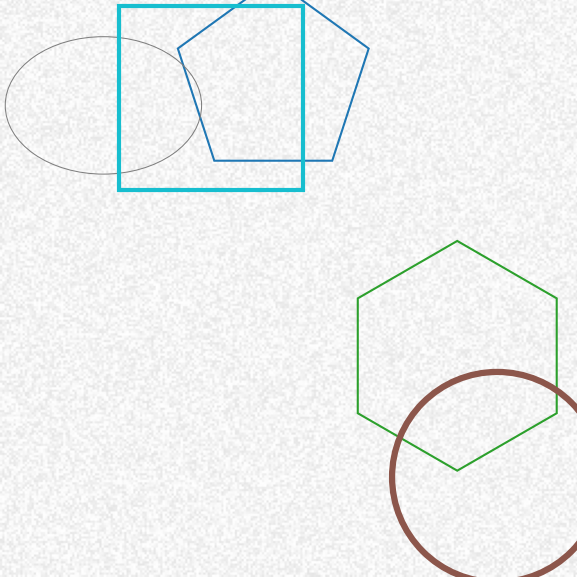[{"shape": "pentagon", "thickness": 1, "radius": 0.87, "center": [0.473, 0.861]}, {"shape": "hexagon", "thickness": 1, "radius": 0.99, "center": [0.792, 0.383]}, {"shape": "circle", "thickness": 3, "radius": 0.91, "center": [0.861, 0.173]}, {"shape": "oval", "thickness": 0.5, "radius": 0.85, "center": [0.179, 0.817]}, {"shape": "square", "thickness": 2, "radius": 0.8, "center": [0.365, 0.829]}]